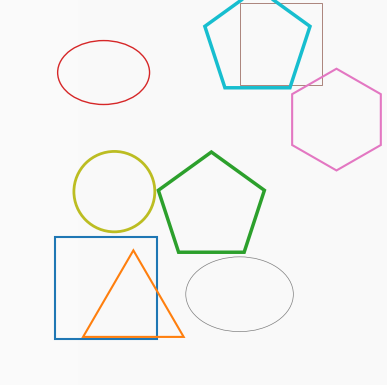[{"shape": "square", "thickness": 1.5, "radius": 0.66, "center": [0.273, 0.252]}, {"shape": "triangle", "thickness": 1.5, "radius": 0.75, "center": [0.344, 0.2]}, {"shape": "pentagon", "thickness": 2.5, "radius": 0.72, "center": [0.545, 0.461]}, {"shape": "oval", "thickness": 1, "radius": 0.59, "center": [0.267, 0.812]}, {"shape": "square", "thickness": 0.5, "radius": 0.53, "center": [0.725, 0.886]}, {"shape": "hexagon", "thickness": 1.5, "radius": 0.66, "center": [0.868, 0.689]}, {"shape": "oval", "thickness": 0.5, "radius": 0.69, "center": [0.618, 0.236]}, {"shape": "circle", "thickness": 2, "radius": 0.52, "center": [0.295, 0.502]}, {"shape": "pentagon", "thickness": 2.5, "radius": 0.71, "center": [0.664, 0.887]}]